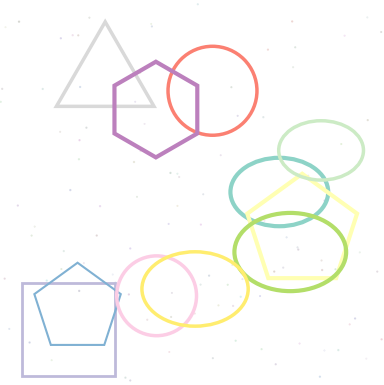[{"shape": "oval", "thickness": 3, "radius": 0.63, "center": [0.725, 0.501]}, {"shape": "pentagon", "thickness": 3, "radius": 0.75, "center": [0.785, 0.399]}, {"shape": "square", "thickness": 2, "radius": 0.6, "center": [0.178, 0.144]}, {"shape": "circle", "thickness": 2.5, "radius": 0.58, "center": [0.552, 0.764]}, {"shape": "pentagon", "thickness": 1.5, "radius": 0.59, "center": [0.201, 0.2]}, {"shape": "oval", "thickness": 3, "radius": 0.73, "center": [0.754, 0.345]}, {"shape": "circle", "thickness": 2.5, "radius": 0.52, "center": [0.407, 0.232]}, {"shape": "triangle", "thickness": 2.5, "radius": 0.73, "center": [0.273, 0.797]}, {"shape": "hexagon", "thickness": 3, "radius": 0.62, "center": [0.405, 0.715]}, {"shape": "oval", "thickness": 2.5, "radius": 0.55, "center": [0.834, 0.609]}, {"shape": "oval", "thickness": 2.5, "radius": 0.69, "center": [0.507, 0.249]}]